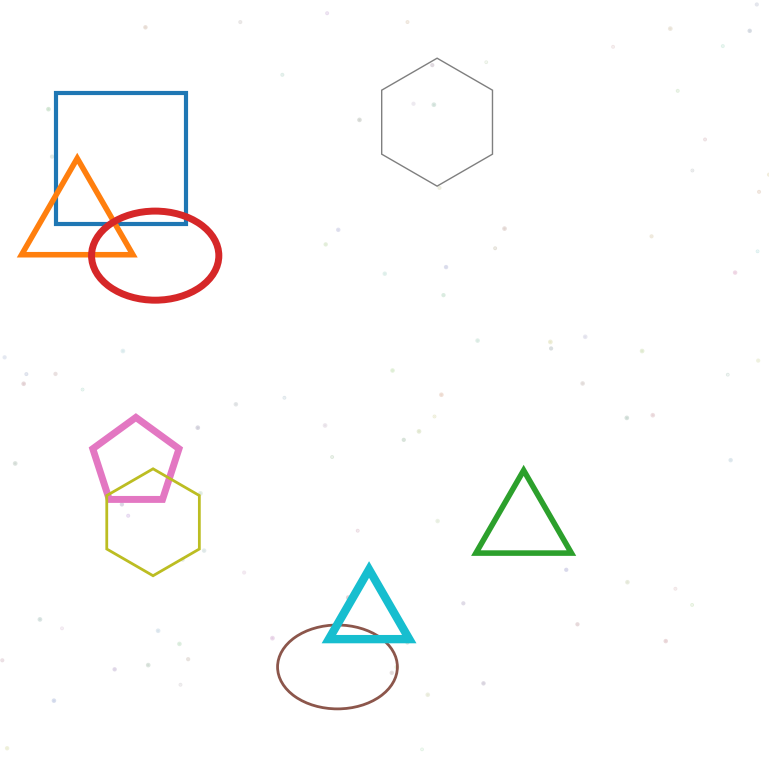[{"shape": "square", "thickness": 1.5, "radius": 0.42, "center": [0.157, 0.794]}, {"shape": "triangle", "thickness": 2, "radius": 0.42, "center": [0.1, 0.711]}, {"shape": "triangle", "thickness": 2, "radius": 0.36, "center": [0.68, 0.318]}, {"shape": "oval", "thickness": 2.5, "radius": 0.41, "center": [0.202, 0.668]}, {"shape": "oval", "thickness": 1, "radius": 0.39, "center": [0.438, 0.134]}, {"shape": "pentagon", "thickness": 2.5, "radius": 0.29, "center": [0.176, 0.399]}, {"shape": "hexagon", "thickness": 0.5, "radius": 0.42, "center": [0.568, 0.841]}, {"shape": "hexagon", "thickness": 1, "radius": 0.35, "center": [0.199, 0.322]}, {"shape": "triangle", "thickness": 3, "radius": 0.3, "center": [0.479, 0.2]}]